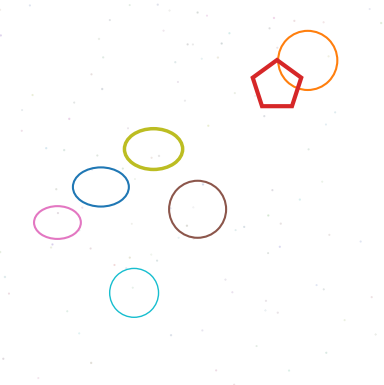[{"shape": "oval", "thickness": 1.5, "radius": 0.36, "center": [0.262, 0.514]}, {"shape": "circle", "thickness": 1.5, "radius": 0.38, "center": [0.799, 0.843]}, {"shape": "pentagon", "thickness": 3, "radius": 0.33, "center": [0.719, 0.778]}, {"shape": "circle", "thickness": 1.5, "radius": 0.37, "center": [0.513, 0.456]}, {"shape": "oval", "thickness": 1.5, "radius": 0.3, "center": [0.149, 0.422]}, {"shape": "oval", "thickness": 2.5, "radius": 0.38, "center": [0.399, 0.613]}, {"shape": "circle", "thickness": 1, "radius": 0.32, "center": [0.348, 0.239]}]